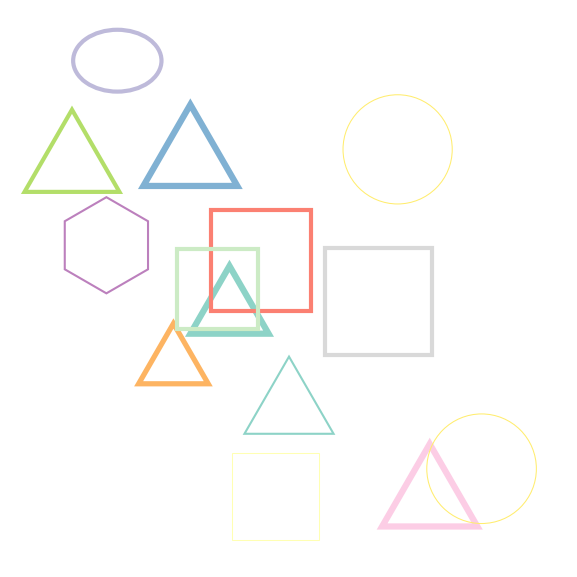[{"shape": "triangle", "thickness": 3, "radius": 0.39, "center": [0.397, 0.46]}, {"shape": "triangle", "thickness": 1, "radius": 0.45, "center": [0.5, 0.293]}, {"shape": "square", "thickness": 0.5, "radius": 0.37, "center": [0.477, 0.139]}, {"shape": "oval", "thickness": 2, "radius": 0.38, "center": [0.203, 0.894]}, {"shape": "square", "thickness": 2, "radius": 0.44, "center": [0.452, 0.548]}, {"shape": "triangle", "thickness": 3, "radius": 0.47, "center": [0.33, 0.724]}, {"shape": "triangle", "thickness": 2.5, "radius": 0.35, "center": [0.3, 0.369]}, {"shape": "triangle", "thickness": 2, "radius": 0.47, "center": [0.125, 0.714]}, {"shape": "triangle", "thickness": 3, "radius": 0.48, "center": [0.744, 0.135]}, {"shape": "square", "thickness": 2, "radius": 0.46, "center": [0.656, 0.478]}, {"shape": "hexagon", "thickness": 1, "radius": 0.42, "center": [0.184, 0.574]}, {"shape": "square", "thickness": 2, "radius": 0.35, "center": [0.377, 0.499]}, {"shape": "circle", "thickness": 0.5, "radius": 0.47, "center": [0.689, 0.741]}, {"shape": "circle", "thickness": 0.5, "radius": 0.47, "center": [0.834, 0.187]}]